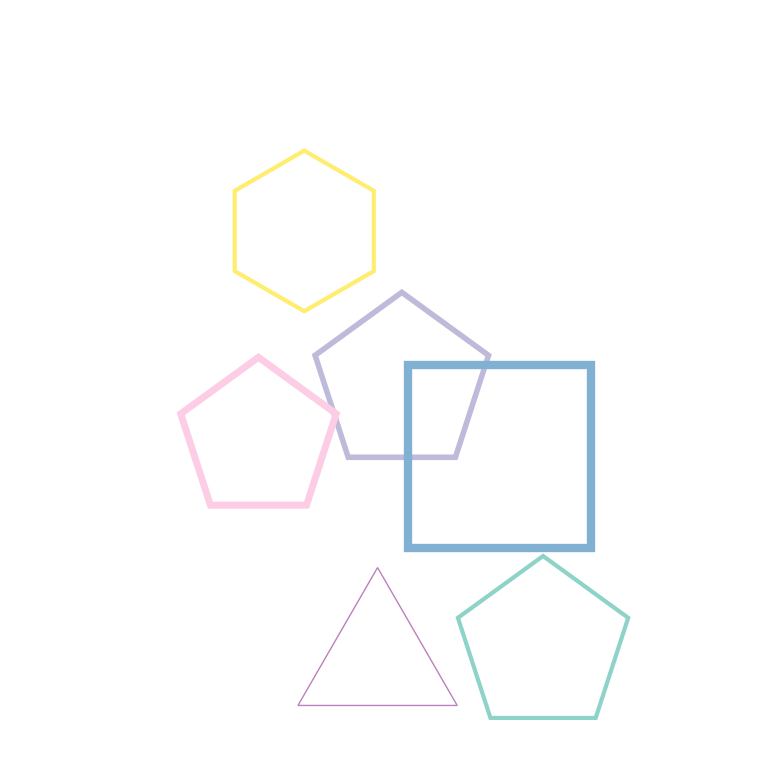[{"shape": "pentagon", "thickness": 1.5, "radius": 0.58, "center": [0.705, 0.162]}, {"shape": "pentagon", "thickness": 2, "radius": 0.59, "center": [0.522, 0.502]}, {"shape": "square", "thickness": 3, "radius": 0.59, "center": [0.649, 0.407]}, {"shape": "pentagon", "thickness": 2.5, "radius": 0.53, "center": [0.336, 0.43]}, {"shape": "triangle", "thickness": 0.5, "radius": 0.6, "center": [0.49, 0.144]}, {"shape": "hexagon", "thickness": 1.5, "radius": 0.52, "center": [0.395, 0.7]}]